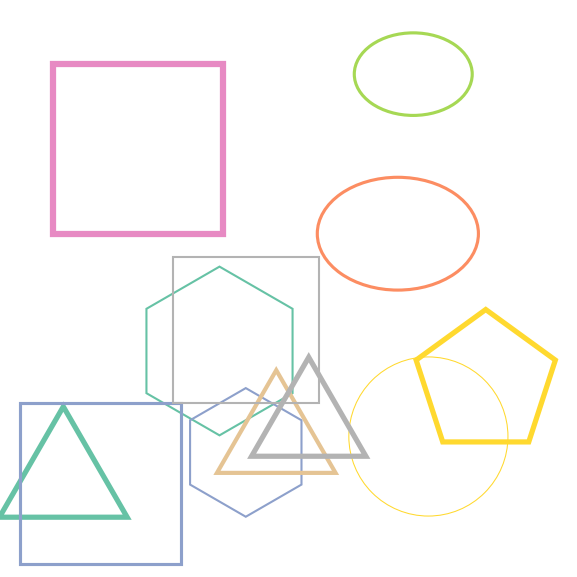[{"shape": "triangle", "thickness": 2.5, "radius": 0.64, "center": [0.11, 0.167]}, {"shape": "hexagon", "thickness": 1, "radius": 0.73, "center": [0.38, 0.391]}, {"shape": "oval", "thickness": 1.5, "radius": 0.7, "center": [0.689, 0.594]}, {"shape": "square", "thickness": 1.5, "radius": 0.69, "center": [0.174, 0.162]}, {"shape": "hexagon", "thickness": 1, "radius": 0.56, "center": [0.426, 0.216]}, {"shape": "square", "thickness": 3, "radius": 0.73, "center": [0.239, 0.741]}, {"shape": "oval", "thickness": 1.5, "radius": 0.51, "center": [0.716, 0.871]}, {"shape": "circle", "thickness": 0.5, "radius": 0.69, "center": [0.742, 0.243]}, {"shape": "pentagon", "thickness": 2.5, "radius": 0.63, "center": [0.841, 0.336]}, {"shape": "triangle", "thickness": 2, "radius": 0.59, "center": [0.478, 0.24]}, {"shape": "square", "thickness": 1, "radius": 0.63, "center": [0.426, 0.427]}, {"shape": "triangle", "thickness": 2.5, "radius": 0.57, "center": [0.535, 0.266]}]